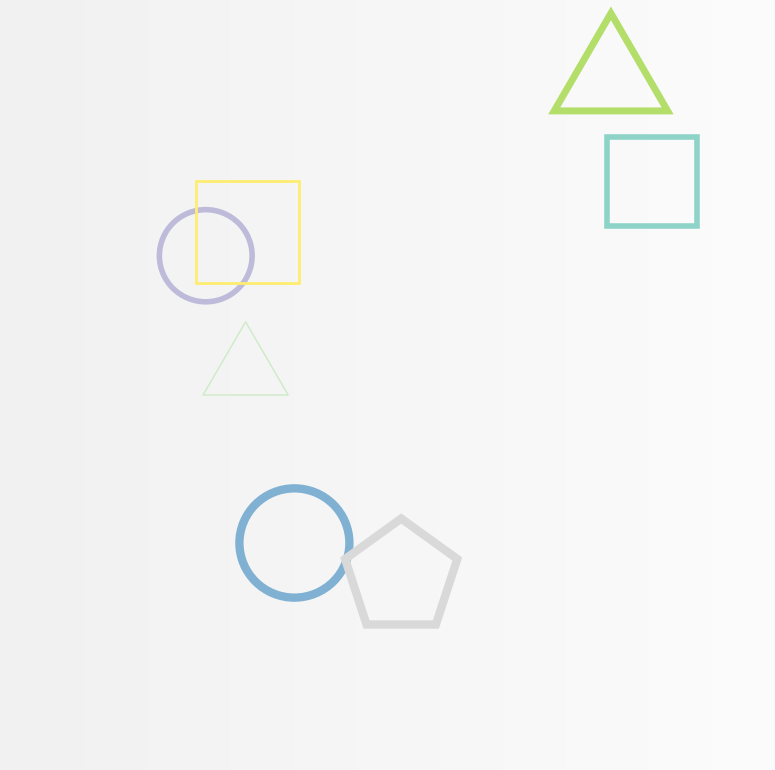[{"shape": "square", "thickness": 2, "radius": 0.29, "center": [0.841, 0.764]}, {"shape": "circle", "thickness": 2, "radius": 0.3, "center": [0.265, 0.668]}, {"shape": "circle", "thickness": 3, "radius": 0.35, "center": [0.38, 0.295]}, {"shape": "triangle", "thickness": 2.5, "radius": 0.42, "center": [0.788, 0.898]}, {"shape": "pentagon", "thickness": 3, "radius": 0.38, "center": [0.518, 0.251]}, {"shape": "triangle", "thickness": 0.5, "radius": 0.32, "center": [0.317, 0.519]}, {"shape": "square", "thickness": 1, "radius": 0.33, "center": [0.32, 0.699]}]